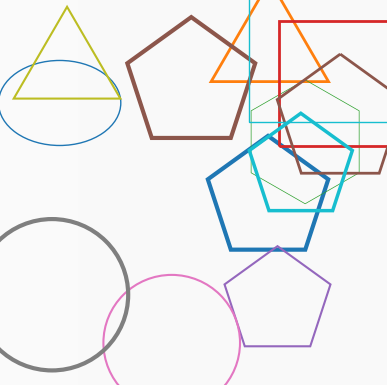[{"shape": "oval", "thickness": 1, "radius": 0.79, "center": [0.154, 0.733]}, {"shape": "pentagon", "thickness": 3, "radius": 0.82, "center": [0.692, 0.484]}, {"shape": "triangle", "thickness": 2, "radius": 0.87, "center": [0.696, 0.875]}, {"shape": "hexagon", "thickness": 0.5, "radius": 0.8, "center": [0.787, 0.632]}, {"shape": "square", "thickness": 2, "radius": 0.81, "center": [0.883, 0.783]}, {"shape": "pentagon", "thickness": 1.5, "radius": 0.72, "center": [0.716, 0.217]}, {"shape": "pentagon", "thickness": 3, "radius": 0.87, "center": [0.494, 0.782]}, {"shape": "pentagon", "thickness": 2, "radius": 0.86, "center": [0.878, 0.688]}, {"shape": "circle", "thickness": 1.5, "radius": 0.88, "center": [0.443, 0.11]}, {"shape": "circle", "thickness": 3, "radius": 0.98, "center": [0.134, 0.234]}, {"shape": "triangle", "thickness": 1.5, "radius": 0.79, "center": [0.173, 0.823]}, {"shape": "pentagon", "thickness": 2.5, "radius": 0.7, "center": [0.776, 0.566]}, {"shape": "square", "thickness": 1, "radius": 0.91, "center": [0.824, 0.864]}]